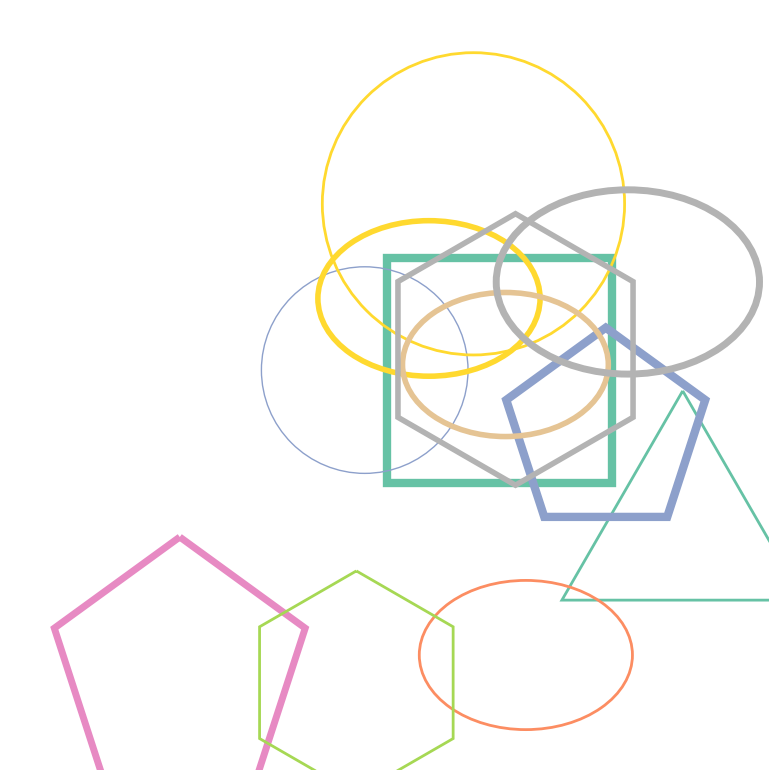[{"shape": "square", "thickness": 3, "radius": 0.73, "center": [0.649, 0.518]}, {"shape": "triangle", "thickness": 1, "radius": 0.91, "center": [0.887, 0.311]}, {"shape": "oval", "thickness": 1, "radius": 0.69, "center": [0.683, 0.149]}, {"shape": "circle", "thickness": 0.5, "radius": 0.67, "center": [0.474, 0.519]}, {"shape": "pentagon", "thickness": 3, "radius": 0.68, "center": [0.787, 0.439]}, {"shape": "pentagon", "thickness": 2.5, "radius": 0.86, "center": [0.233, 0.131]}, {"shape": "hexagon", "thickness": 1, "radius": 0.73, "center": [0.463, 0.113]}, {"shape": "circle", "thickness": 1, "radius": 0.98, "center": [0.615, 0.735]}, {"shape": "oval", "thickness": 2, "radius": 0.72, "center": [0.557, 0.612]}, {"shape": "oval", "thickness": 2, "radius": 0.67, "center": [0.656, 0.527]}, {"shape": "oval", "thickness": 2.5, "radius": 0.85, "center": [0.815, 0.634]}, {"shape": "hexagon", "thickness": 2, "radius": 0.88, "center": [0.669, 0.546]}]